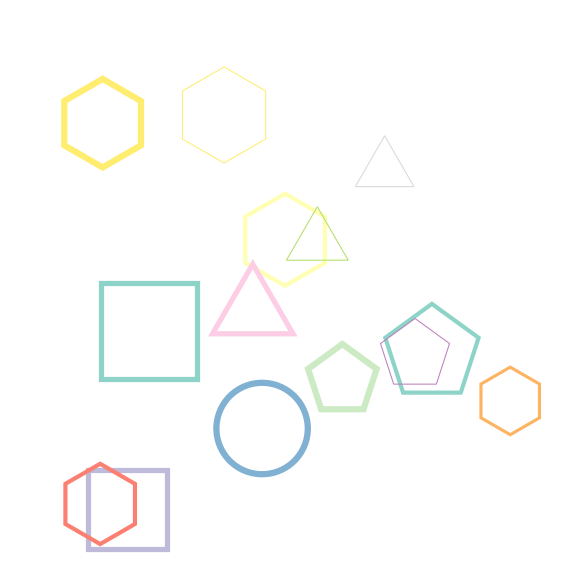[{"shape": "square", "thickness": 2.5, "radius": 0.42, "center": [0.259, 0.426]}, {"shape": "pentagon", "thickness": 2, "radius": 0.42, "center": [0.748, 0.388]}, {"shape": "hexagon", "thickness": 2, "radius": 0.4, "center": [0.494, 0.584]}, {"shape": "square", "thickness": 2.5, "radius": 0.34, "center": [0.221, 0.117]}, {"shape": "hexagon", "thickness": 2, "radius": 0.35, "center": [0.173, 0.127]}, {"shape": "circle", "thickness": 3, "radius": 0.4, "center": [0.454, 0.257]}, {"shape": "hexagon", "thickness": 1.5, "radius": 0.29, "center": [0.884, 0.305]}, {"shape": "triangle", "thickness": 0.5, "radius": 0.31, "center": [0.549, 0.579]}, {"shape": "triangle", "thickness": 2.5, "radius": 0.4, "center": [0.438, 0.461]}, {"shape": "triangle", "thickness": 0.5, "radius": 0.29, "center": [0.666, 0.705]}, {"shape": "pentagon", "thickness": 0.5, "radius": 0.31, "center": [0.719, 0.385]}, {"shape": "pentagon", "thickness": 3, "radius": 0.31, "center": [0.593, 0.341]}, {"shape": "hexagon", "thickness": 3, "radius": 0.38, "center": [0.178, 0.786]}, {"shape": "hexagon", "thickness": 0.5, "radius": 0.42, "center": [0.388, 0.8]}]